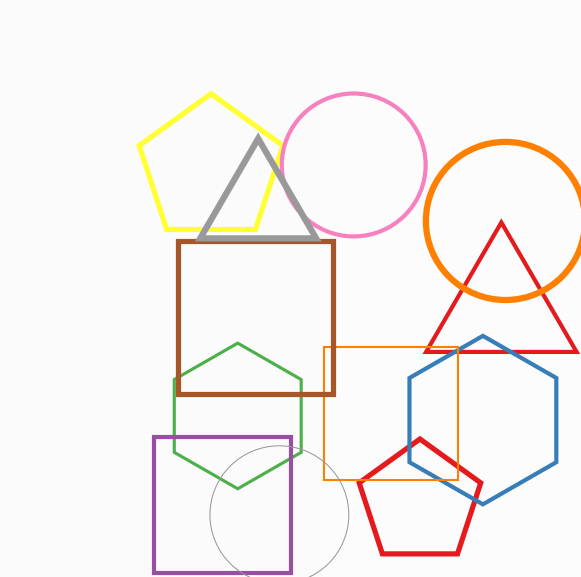[{"shape": "pentagon", "thickness": 2.5, "radius": 0.55, "center": [0.722, 0.129]}, {"shape": "triangle", "thickness": 2, "radius": 0.75, "center": [0.863, 0.464]}, {"shape": "hexagon", "thickness": 2, "radius": 0.73, "center": [0.831, 0.272]}, {"shape": "hexagon", "thickness": 1.5, "radius": 0.63, "center": [0.409, 0.279]}, {"shape": "square", "thickness": 2, "radius": 0.59, "center": [0.383, 0.125]}, {"shape": "circle", "thickness": 3, "radius": 0.68, "center": [0.87, 0.617]}, {"shape": "square", "thickness": 1, "radius": 0.58, "center": [0.672, 0.283]}, {"shape": "pentagon", "thickness": 2.5, "radius": 0.65, "center": [0.363, 0.707]}, {"shape": "square", "thickness": 2.5, "radius": 0.66, "center": [0.44, 0.449]}, {"shape": "circle", "thickness": 2, "radius": 0.62, "center": [0.609, 0.713]}, {"shape": "circle", "thickness": 0.5, "radius": 0.6, "center": [0.481, 0.108]}, {"shape": "triangle", "thickness": 3, "radius": 0.58, "center": [0.444, 0.644]}]